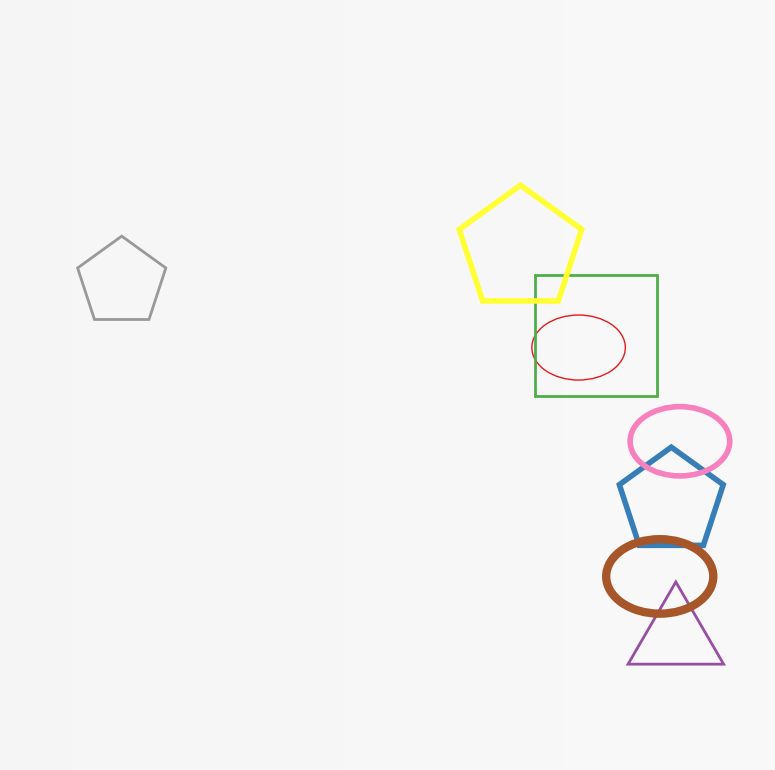[{"shape": "oval", "thickness": 0.5, "radius": 0.3, "center": [0.747, 0.549]}, {"shape": "pentagon", "thickness": 2, "radius": 0.35, "center": [0.866, 0.349]}, {"shape": "square", "thickness": 1, "radius": 0.39, "center": [0.769, 0.564]}, {"shape": "triangle", "thickness": 1, "radius": 0.36, "center": [0.872, 0.173]}, {"shape": "pentagon", "thickness": 2, "radius": 0.42, "center": [0.672, 0.676]}, {"shape": "oval", "thickness": 3, "radius": 0.35, "center": [0.851, 0.251]}, {"shape": "oval", "thickness": 2, "radius": 0.32, "center": [0.877, 0.427]}, {"shape": "pentagon", "thickness": 1, "radius": 0.3, "center": [0.157, 0.633]}]